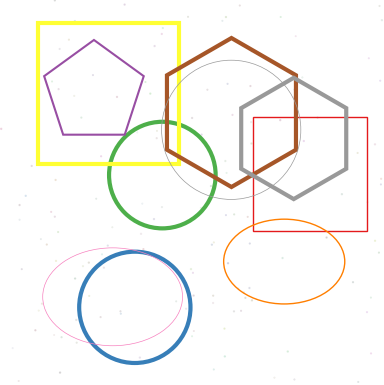[{"shape": "square", "thickness": 1, "radius": 0.74, "center": [0.805, 0.547]}, {"shape": "circle", "thickness": 3, "radius": 0.72, "center": [0.35, 0.202]}, {"shape": "circle", "thickness": 3, "radius": 0.69, "center": [0.422, 0.545]}, {"shape": "pentagon", "thickness": 1.5, "radius": 0.68, "center": [0.244, 0.76]}, {"shape": "oval", "thickness": 1, "radius": 0.79, "center": [0.738, 0.321]}, {"shape": "square", "thickness": 3, "radius": 0.92, "center": [0.282, 0.757]}, {"shape": "hexagon", "thickness": 3, "radius": 0.97, "center": [0.601, 0.708]}, {"shape": "oval", "thickness": 0.5, "radius": 0.91, "center": [0.293, 0.229]}, {"shape": "hexagon", "thickness": 3, "radius": 0.79, "center": [0.763, 0.64]}, {"shape": "circle", "thickness": 0.5, "radius": 0.9, "center": [0.601, 0.663]}]